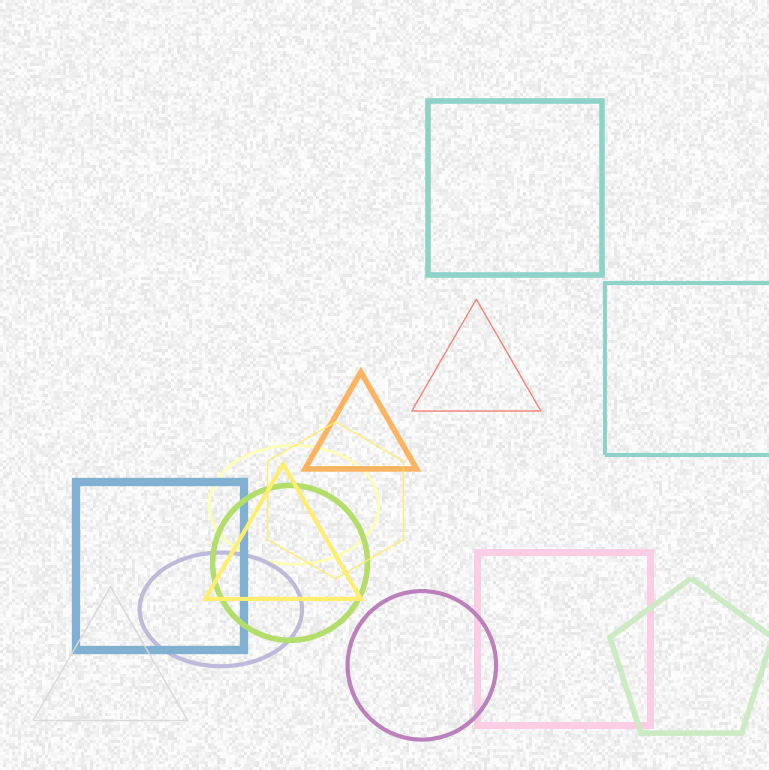[{"shape": "square", "thickness": 2, "radius": 0.57, "center": [0.669, 0.756]}, {"shape": "square", "thickness": 1.5, "radius": 0.56, "center": [0.898, 0.521]}, {"shape": "oval", "thickness": 1, "radius": 0.55, "center": [0.382, 0.344]}, {"shape": "oval", "thickness": 1.5, "radius": 0.53, "center": [0.287, 0.209]}, {"shape": "triangle", "thickness": 0.5, "radius": 0.48, "center": [0.619, 0.515]}, {"shape": "square", "thickness": 3, "radius": 0.55, "center": [0.207, 0.265]}, {"shape": "triangle", "thickness": 2, "radius": 0.42, "center": [0.469, 0.433]}, {"shape": "circle", "thickness": 2, "radius": 0.5, "center": [0.377, 0.269]}, {"shape": "square", "thickness": 2.5, "radius": 0.56, "center": [0.732, 0.171]}, {"shape": "triangle", "thickness": 0.5, "radius": 0.58, "center": [0.143, 0.122]}, {"shape": "circle", "thickness": 1.5, "radius": 0.48, "center": [0.548, 0.136]}, {"shape": "pentagon", "thickness": 2, "radius": 0.56, "center": [0.898, 0.138]}, {"shape": "hexagon", "thickness": 0.5, "radius": 0.51, "center": [0.436, 0.35]}, {"shape": "triangle", "thickness": 1.5, "radius": 0.58, "center": [0.368, 0.28]}]